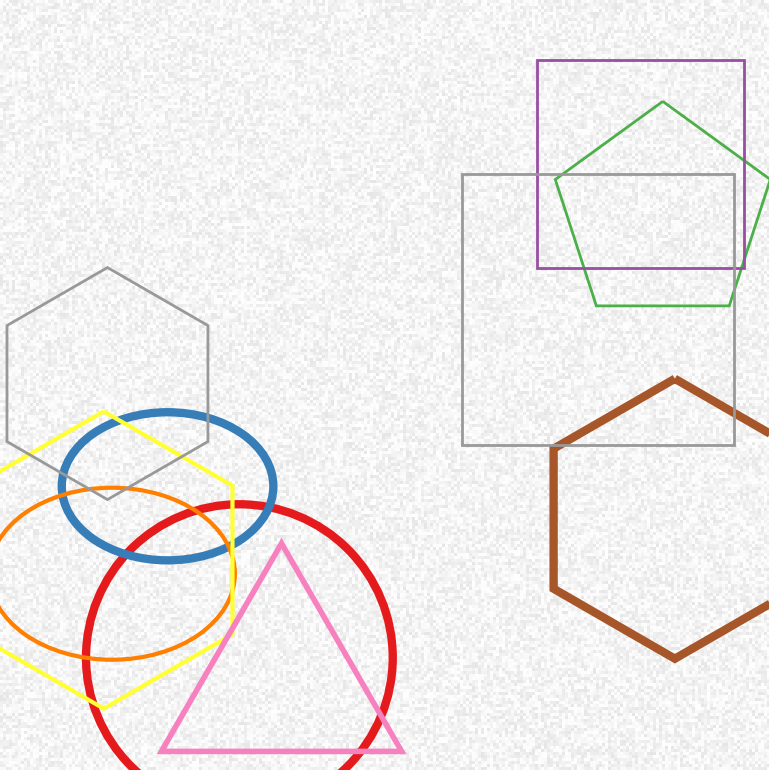[{"shape": "circle", "thickness": 3, "radius": 1.0, "center": [0.311, 0.146]}, {"shape": "oval", "thickness": 3, "radius": 0.69, "center": [0.218, 0.368]}, {"shape": "pentagon", "thickness": 1, "radius": 0.73, "center": [0.861, 0.722]}, {"shape": "square", "thickness": 1, "radius": 0.67, "center": [0.832, 0.787]}, {"shape": "oval", "thickness": 1.5, "radius": 0.8, "center": [0.145, 0.255]}, {"shape": "hexagon", "thickness": 1.5, "radius": 0.97, "center": [0.135, 0.273]}, {"shape": "hexagon", "thickness": 3, "radius": 0.91, "center": [0.876, 0.326]}, {"shape": "triangle", "thickness": 2, "radius": 0.9, "center": [0.366, 0.114]}, {"shape": "hexagon", "thickness": 1, "radius": 0.75, "center": [0.14, 0.502]}, {"shape": "square", "thickness": 1, "radius": 0.88, "center": [0.777, 0.598]}]